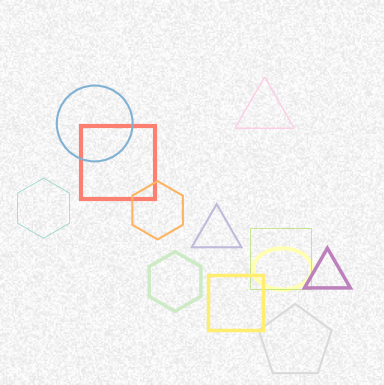[{"shape": "hexagon", "thickness": 0.5, "radius": 0.39, "center": [0.113, 0.459]}, {"shape": "oval", "thickness": 3, "radius": 0.38, "center": [0.734, 0.301]}, {"shape": "triangle", "thickness": 1.5, "radius": 0.37, "center": [0.563, 0.395]}, {"shape": "square", "thickness": 3, "radius": 0.48, "center": [0.307, 0.578]}, {"shape": "circle", "thickness": 1.5, "radius": 0.49, "center": [0.246, 0.679]}, {"shape": "hexagon", "thickness": 1.5, "radius": 0.38, "center": [0.409, 0.454]}, {"shape": "square", "thickness": 0.5, "radius": 0.4, "center": [0.73, 0.33]}, {"shape": "triangle", "thickness": 1, "radius": 0.44, "center": [0.687, 0.711]}, {"shape": "pentagon", "thickness": 1.5, "radius": 0.5, "center": [0.767, 0.111]}, {"shape": "triangle", "thickness": 2.5, "radius": 0.34, "center": [0.85, 0.287]}, {"shape": "hexagon", "thickness": 2.5, "radius": 0.39, "center": [0.455, 0.269]}, {"shape": "square", "thickness": 2.5, "radius": 0.36, "center": [0.611, 0.214]}]